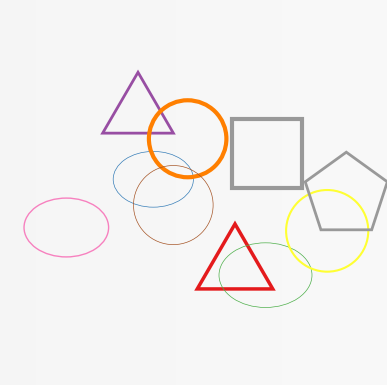[{"shape": "triangle", "thickness": 2.5, "radius": 0.56, "center": [0.606, 0.306]}, {"shape": "oval", "thickness": 0.5, "radius": 0.52, "center": [0.396, 0.534]}, {"shape": "oval", "thickness": 0.5, "radius": 0.6, "center": [0.685, 0.285]}, {"shape": "triangle", "thickness": 2, "radius": 0.53, "center": [0.356, 0.707]}, {"shape": "circle", "thickness": 3, "radius": 0.5, "center": [0.484, 0.64]}, {"shape": "circle", "thickness": 1.5, "radius": 0.53, "center": [0.844, 0.4]}, {"shape": "circle", "thickness": 0.5, "radius": 0.51, "center": [0.447, 0.467]}, {"shape": "oval", "thickness": 1, "radius": 0.55, "center": [0.171, 0.409]}, {"shape": "square", "thickness": 3, "radius": 0.45, "center": [0.689, 0.601]}, {"shape": "pentagon", "thickness": 2, "radius": 0.56, "center": [0.894, 0.493]}]